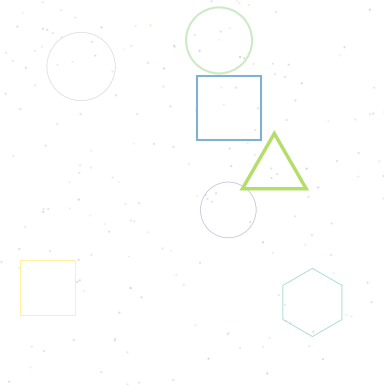[{"shape": "hexagon", "thickness": 0.5, "radius": 0.44, "center": [0.811, 0.214]}, {"shape": "circle", "thickness": 0.5, "radius": 0.36, "center": [0.593, 0.455]}, {"shape": "square", "thickness": 1.5, "radius": 0.42, "center": [0.594, 0.719]}, {"shape": "triangle", "thickness": 2.5, "radius": 0.48, "center": [0.712, 0.558]}, {"shape": "circle", "thickness": 0.5, "radius": 0.44, "center": [0.211, 0.827]}, {"shape": "circle", "thickness": 1.5, "radius": 0.43, "center": [0.569, 0.895]}, {"shape": "square", "thickness": 0.5, "radius": 0.36, "center": [0.124, 0.253]}]